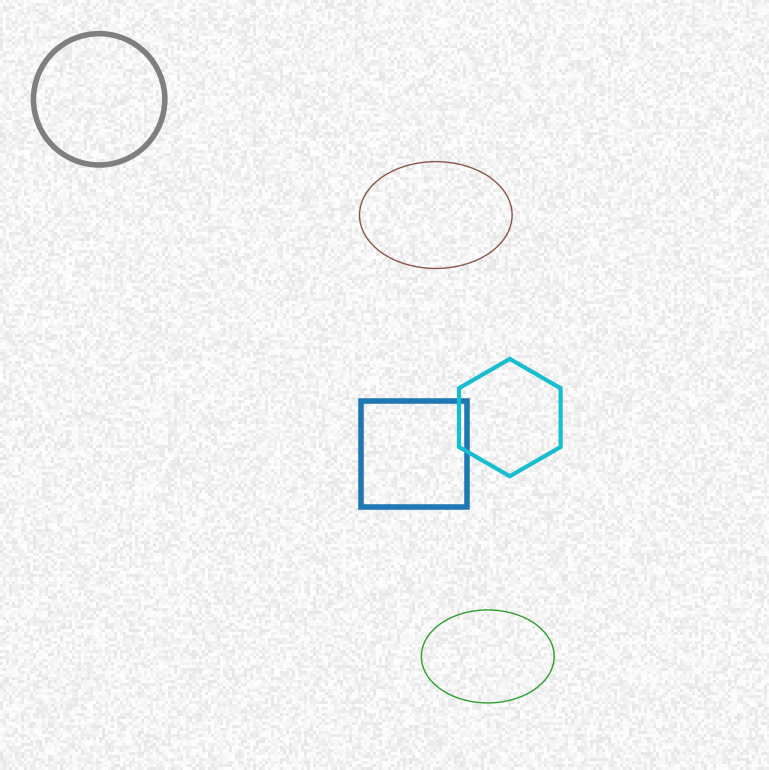[{"shape": "square", "thickness": 2, "radius": 0.35, "center": [0.538, 0.411]}, {"shape": "oval", "thickness": 0.5, "radius": 0.43, "center": [0.633, 0.147]}, {"shape": "oval", "thickness": 0.5, "radius": 0.5, "center": [0.566, 0.721]}, {"shape": "circle", "thickness": 2, "radius": 0.43, "center": [0.129, 0.871]}, {"shape": "hexagon", "thickness": 1.5, "radius": 0.38, "center": [0.662, 0.458]}]